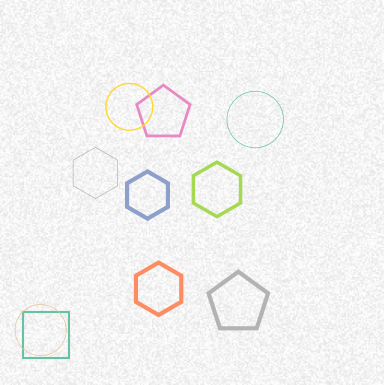[{"shape": "square", "thickness": 1.5, "radius": 0.3, "center": [0.119, 0.129]}, {"shape": "circle", "thickness": 0.5, "radius": 0.37, "center": [0.663, 0.69]}, {"shape": "hexagon", "thickness": 3, "radius": 0.34, "center": [0.412, 0.25]}, {"shape": "hexagon", "thickness": 3, "radius": 0.31, "center": [0.383, 0.493]}, {"shape": "pentagon", "thickness": 2, "radius": 0.36, "center": [0.424, 0.706]}, {"shape": "hexagon", "thickness": 2.5, "radius": 0.35, "center": [0.563, 0.508]}, {"shape": "circle", "thickness": 1, "radius": 0.3, "center": [0.336, 0.723]}, {"shape": "circle", "thickness": 0.5, "radius": 0.33, "center": [0.106, 0.143]}, {"shape": "hexagon", "thickness": 0.5, "radius": 0.33, "center": [0.248, 0.551]}, {"shape": "pentagon", "thickness": 3, "radius": 0.41, "center": [0.619, 0.213]}]